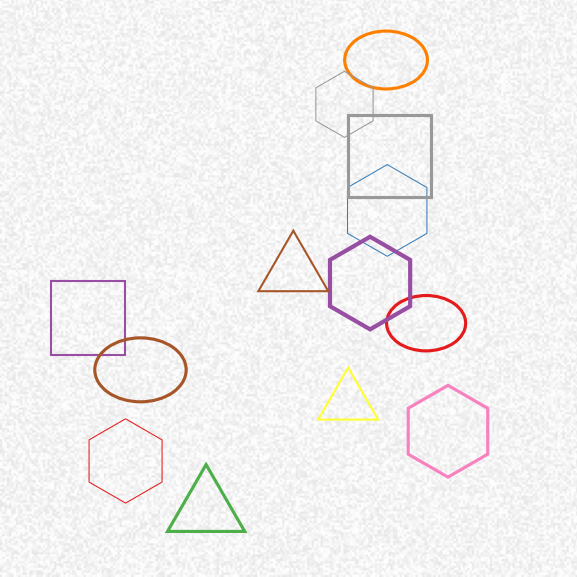[{"shape": "hexagon", "thickness": 0.5, "radius": 0.36, "center": [0.217, 0.201]}, {"shape": "oval", "thickness": 1.5, "radius": 0.34, "center": [0.738, 0.439]}, {"shape": "hexagon", "thickness": 0.5, "radius": 0.4, "center": [0.671, 0.635]}, {"shape": "triangle", "thickness": 1.5, "radius": 0.39, "center": [0.357, 0.117]}, {"shape": "hexagon", "thickness": 2, "radius": 0.4, "center": [0.641, 0.509]}, {"shape": "square", "thickness": 1, "radius": 0.32, "center": [0.152, 0.449]}, {"shape": "oval", "thickness": 1.5, "radius": 0.36, "center": [0.668, 0.895]}, {"shape": "triangle", "thickness": 1, "radius": 0.3, "center": [0.603, 0.303]}, {"shape": "oval", "thickness": 1.5, "radius": 0.4, "center": [0.243, 0.359]}, {"shape": "triangle", "thickness": 1, "radius": 0.35, "center": [0.508, 0.53]}, {"shape": "hexagon", "thickness": 1.5, "radius": 0.4, "center": [0.776, 0.252]}, {"shape": "hexagon", "thickness": 0.5, "radius": 0.29, "center": [0.597, 0.818]}, {"shape": "square", "thickness": 1.5, "radius": 0.36, "center": [0.675, 0.729]}]